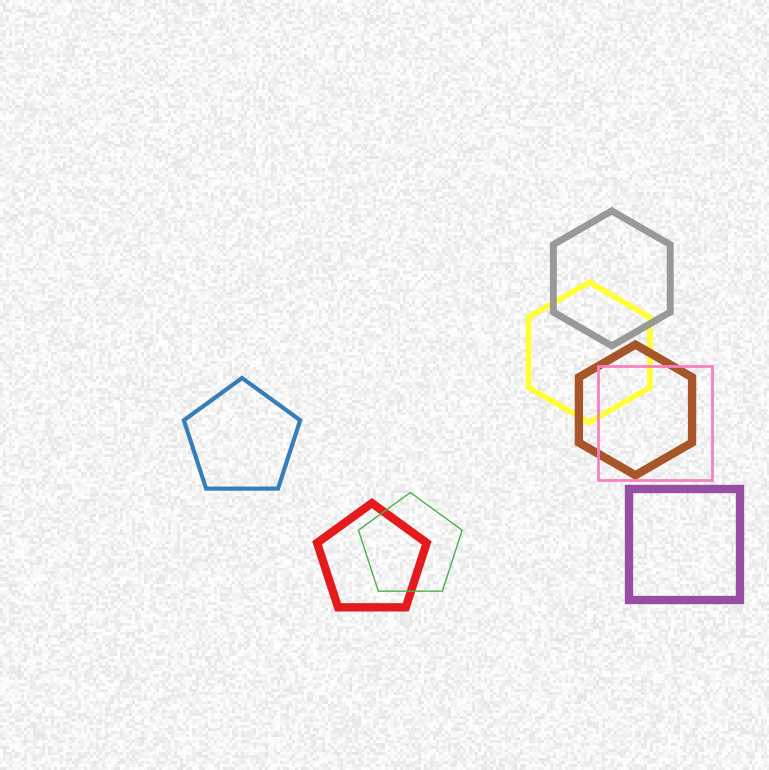[{"shape": "pentagon", "thickness": 3, "radius": 0.37, "center": [0.483, 0.272]}, {"shape": "pentagon", "thickness": 1.5, "radius": 0.4, "center": [0.314, 0.43]}, {"shape": "pentagon", "thickness": 0.5, "radius": 0.35, "center": [0.533, 0.29]}, {"shape": "square", "thickness": 3, "radius": 0.36, "center": [0.889, 0.293]}, {"shape": "hexagon", "thickness": 2, "radius": 0.46, "center": [0.765, 0.542]}, {"shape": "hexagon", "thickness": 3, "radius": 0.42, "center": [0.825, 0.468]}, {"shape": "square", "thickness": 1, "radius": 0.37, "center": [0.851, 0.451]}, {"shape": "hexagon", "thickness": 2.5, "radius": 0.44, "center": [0.795, 0.638]}]